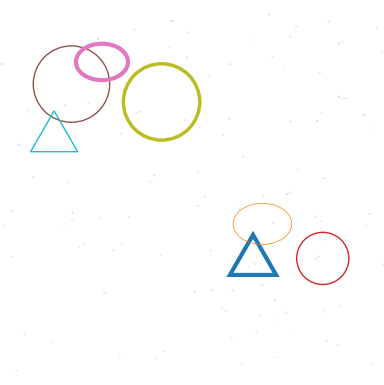[{"shape": "triangle", "thickness": 3, "radius": 0.35, "center": [0.657, 0.321]}, {"shape": "oval", "thickness": 0.5, "radius": 0.38, "center": [0.681, 0.418]}, {"shape": "circle", "thickness": 1, "radius": 0.34, "center": [0.838, 0.329]}, {"shape": "circle", "thickness": 1, "radius": 0.5, "center": [0.186, 0.782]}, {"shape": "oval", "thickness": 3, "radius": 0.34, "center": [0.265, 0.839]}, {"shape": "circle", "thickness": 2.5, "radius": 0.5, "center": [0.42, 0.735]}, {"shape": "triangle", "thickness": 1, "radius": 0.35, "center": [0.141, 0.641]}]